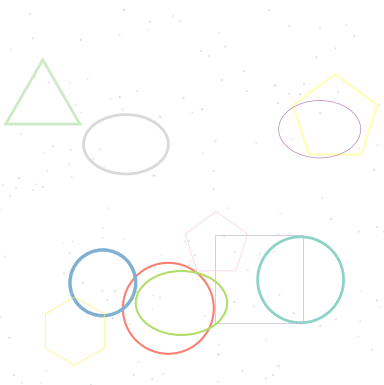[{"shape": "circle", "thickness": 2, "radius": 0.56, "center": [0.781, 0.273]}, {"shape": "pentagon", "thickness": 1.5, "radius": 0.58, "center": [0.87, 0.692]}, {"shape": "square", "thickness": 0.5, "radius": 0.57, "center": [0.674, 0.275]}, {"shape": "circle", "thickness": 1.5, "radius": 0.59, "center": [0.437, 0.199]}, {"shape": "circle", "thickness": 2.5, "radius": 0.43, "center": [0.267, 0.265]}, {"shape": "oval", "thickness": 1.5, "radius": 0.59, "center": [0.471, 0.213]}, {"shape": "pentagon", "thickness": 0.5, "radius": 0.43, "center": [0.562, 0.366]}, {"shape": "oval", "thickness": 2, "radius": 0.55, "center": [0.327, 0.625]}, {"shape": "oval", "thickness": 0.5, "radius": 0.53, "center": [0.83, 0.664]}, {"shape": "triangle", "thickness": 2, "radius": 0.56, "center": [0.111, 0.733]}, {"shape": "hexagon", "thickness": 0.5, "radius": 0.44, "center": [0.194, 0.14]}]